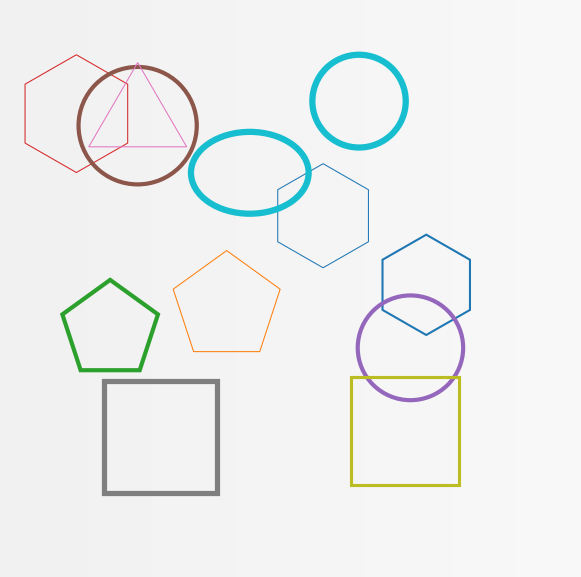[{"shape": "hexagon", "thickness": 0.5, "radius": 0.45, "center": [0.556, 0.626]}, {"shape": "hexagon", "thickness": 1, "radius": 0.43, "center": [0.733, 0.506]}, {"shape": "pentagon", "thickness": 0.5, "radius": 0.48, "center": [0.39, 0.469]}, {"shape": "pentagon", "thickness": 2, "radius": 0.43, "center": [0.19, 0.428]}, {"shape": "hexagon", "thickness": 0.5, "radius": 0.51, "center": [0.131, 0.802]}, {"shape": "circle", "thickness": 2, "radius": 0.45, "center": [0.706, 0.397]}, {"shape": "circle", "thickness": 2, "radius": 0.51, "center": [0.237, 0.782]}, {"shape": "triangle", "thickness": 0.5, "radius": 0.49, "center": [0.237, 0.794]}, {"shape": "square", "thickness": 2.5, "radius": 0.49, "center": [0.276, 0.243]}, {"shape": "square", "thickness": 1.5, "radius": 0.46, "center": [0.697, 0.253]}, {"shape": "circle", "thickness": 3, "radius": 0.4, "center": [0.618, 0.824]}, {"shape": "oval", "thickness": 3, "radius": 0.51, "center": [0.43, 0.7]}]